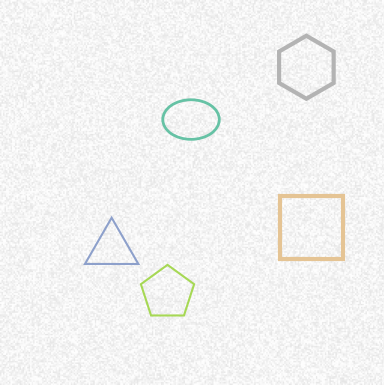[{"shape": "oval", "thickness": 2, "radius": 0.37, "center": [0.496, 0.689]}, {"shape": "triangle", "thickness": 1.5, "radius": 0.4, "center": [0.29, 0.354]}, {"shape": "pentagon", "thickness": 1.5, "radius": 0.36, "center": [0.435, 0.239]}, {"shape": "square", "thickness": 3, "radius": 0.4, "center": [0.809, 0.409]}, {"shape": "hexagon", "thickness": 3, "radius": 0.41, "center": [0.796, 0.825]}]